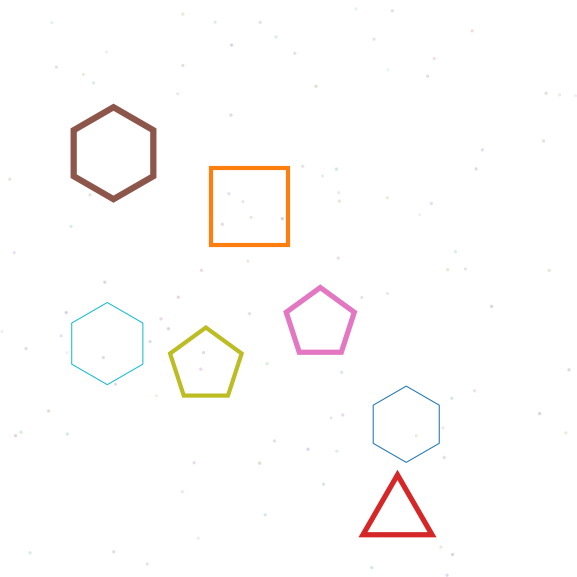[{"shape": "hexagon", "thickness": 0.5, "radius": 0.33, "center": [0.703, 0.265]}, {"shape": "square", "thickness": 2, "radius": 0.33, "center": [0.432, 0.642]}, {"shape": "triangle", "thickness": 2.5, "radius": 0.35, "center": [0.688, 0.108]}, {"shape": "hexagon", "thickness": 3, "radius": 0.4, "center": [0.197, 0.734]}, {"shape": "pentagon", "thickness": 2.5, "radius": 0.31, "center": [0.555, 0.439]}, {"shape": "pentagon", "thickness": 2, "radius": 0.33, "center": [0.356, 0.367]}, {"shape": "hexagon", "thickness": 0.5, "radius": 0.36, "center": [0.186, 0.404]}]